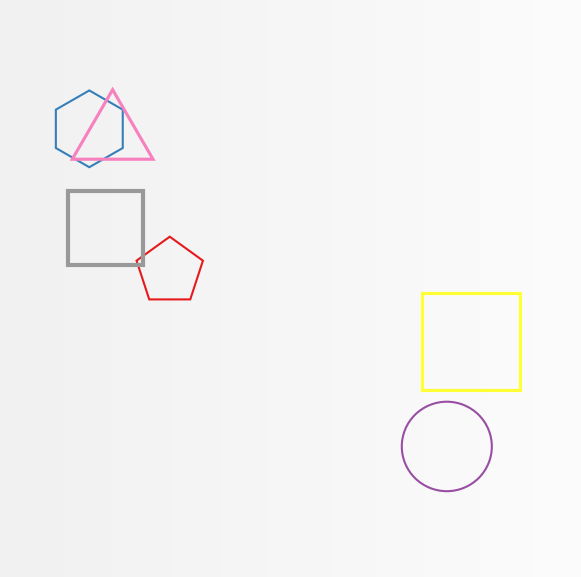[{"shape": "pentagon", "thickness": 1, "radius": 0.3, "center": [0.292, 0.529]}, {"shape": "hexagon", "thickness": 1, "radius": 0.33, "center": [0.154, 0.776]}, {"shape": "circle", "thickness": 1, "radius": 0.39, "center": [0.769, 0.226]}, {"shape": "square", "thickness": 1.5, "radius": 0.42, "center": [0.81, 0.408]}, {"shape": "triangle", "thickness": 1.5, "radius": 0.4, "center": [0.194, 0.764]}, {"shape": "square", "thickness": 2, "radius": 0.32, "center": [0.181, 0.604]}]